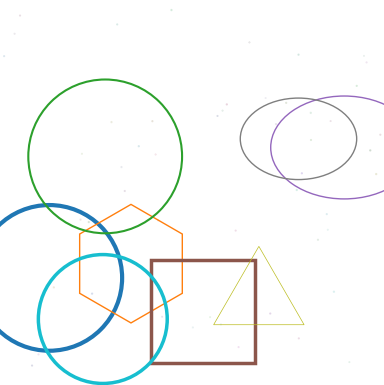[{"shape": "circle", "thickness": 3, "radius": 0.95, "center": [0.128, 0.278]}, {"shape": "hexagon", "thickness": 1, "radius": 0.77, "center": [0.34, 0.315]}, {"shape": "circle", "thickness": 1.5, "radius": 1.0, "center": [0.273, 0.594]}, {"shape": "oval", "thickness": 1, "radius": 0.95, "center": [0.894, 0.617]}, {"shape": "square", "thickness": 2.5, "radius": 0.67, "center": [0.527, 0.192]}, {"shape": "oval", "thickness": 1, "radius": 0.76, "center": [0.775, 0.639]}, {"shape": "triangle", "thickness": 0.5, "radius": 0.68, "center": [0.672, 0.224]}, {"shape": "circle", "thickness": 2.5, "radius": 0.84, "center": [0.267, 0.171]}]